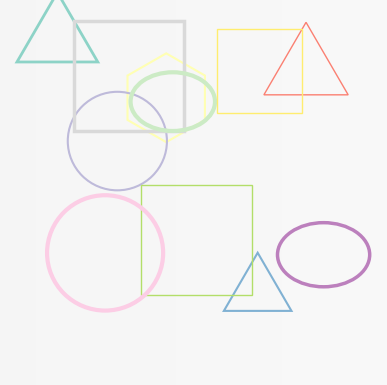[{"shape": "triangle", "thickness": 2, "radius": 0.6, "center": [0.148, 0.899]}, {"shape": "hexagon", "thickness": 1.5, "radius": 0.58, "center": [0.429, 0.746]}, {"shape": "circle", "thickness": 1.5, "radius": 0.64, "center": [0.303, 0.634]}, {"shape": "triangle", "thickness": 1, "radius": 0.63, "center": [0.79, 0.816]}, {"shape": "triangle", "thickness": 1.5, "radius": 0.5, "center": [0.665, 0.243]}, {"shape": "square", "thickness": 1, "radius": 0.72, "center": [0.507, 0.377]}, {"shape": "circle", "thickness": 3, "radius": 0.75, "center": [0.271, 0.343]}, {"shape": "square", "thickness": 2.5, "radius": 0.71, "center": [0.332, 0.803]}, {"shape": "oval", "thickness": 2.5, "radius": 0.59, "center": [0.835, 0.338]}, {"shape": "oval", "thickness": 3, "radius": 0.54, "center": [0.446, 0.736]}, {"shape": "square", "thickness": 1, "radius": 0.55, "center": [0.669, 0.817]}]